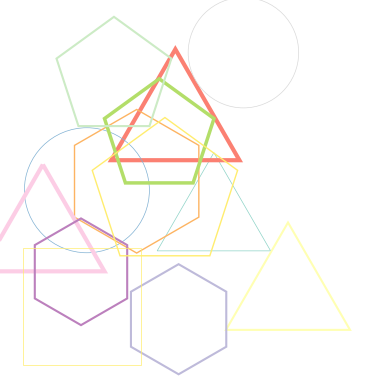[{"shape": "triangle", "thickness": 0.5, "radius": 0.85, "center": [0.556, 0.433]}, {"shape": "triangle", "thickness": 1.5, "radius": 0.93, "center": [0.748, 0.236]}, {"shape": "hexagon", "thickness": 1.5, "radius": 0.71, "center": [0.464, 0.171]}, {"shape": "triangle", "thickness": 3, "radius": 0.96, "center": [0.455, 0.68]}, {"shape": "circle", "thickness": 0.5, "radius": 0.81, "center": [0.226, 0.506]}, {"shape": "hexagon", "thickness": 1, "radius": 0.93, "center": [0.355, 0.529]}, {"shape": "pentagon", "thickness": 2.5, "radius": 0.75, "center": [0.414, 0.646]}, {"shape": "triangle", "thickness": 3, "radius": 0.92, "center": [0.111, 0.388]}, {"shape": "circle", "thickness": 0.5, "radius": 0.72, "center": [0.632, 0.863]}, {"shape": "hexagon", "thickness": 1.5, "radius": 0.69, "center": [0.21, 0.294]}, {"shape": "pentagon", "thickness": 1.5, "radius": 0.78, "center": [0.296, 0.799]}, {"shape": "square", "thickness": 0.5, "radius": 0.76, "center": [0.214, 0.204]}, {"shape": "pentagon", "thickness": 1, "radius": 0.99, "center": [0.428, 0.496]}]